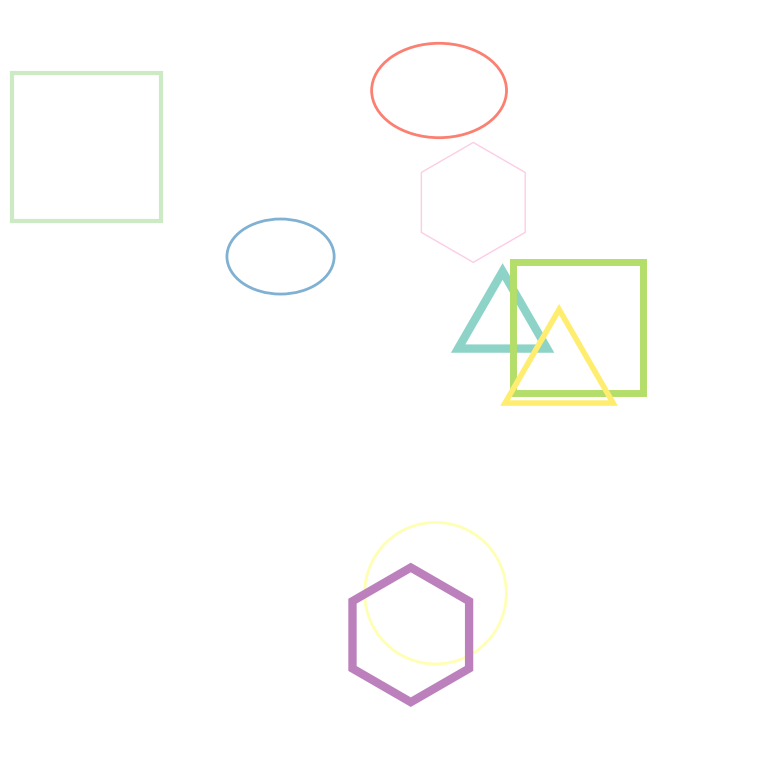[{"shape": "triangle", "thickness": 3, "radius": 0.33, "center": [0.653, 0.581]}, {"shape": "circle", "thickness": 1, "radius": 0.46, "center": [0.566, 0.23]}, {"shape": "oval", "thickness": 1, "radius": 0.44, "center": [0.57, 0.882]}, {"shape": "oval", "thickness": 1, "radius": 0.35, "center": [0.364, 0.667]}, {"shape": "square", "thickness": 2.5, "radius": 0.42, "center": [0.751, 0.575]}, {"shape": "hexagon", "thickness": 0.5, "radius": 0.39, "center": [0.615, 0.737]}, {"shape": "hexagon", "thickness": 3, "radius": 0.44, "center": [0.533, 0.176]}, {"shape": "square", "thickness": 1.5, "radius": 0.48, "center": [0.112, 0.809]}, {"shape": "triangle", "thickness": 2, "radius": 0.41, "center": [0.726, 0.517]}]